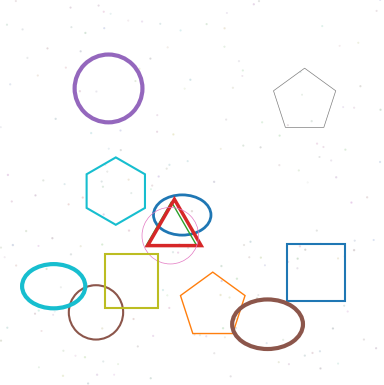[{"shape": "oval", "thickness": 2, "radius": 0.37, "center": [0.473, 0.442]}, {"shape": "square", "thickness": 1.5, "radius": 0.37, "center": [0.821, 0.292]}, {"shape": "pentagon", "thickness": 1, "radius": 0.44, "center": [0.553, 0.205]}, {"shape": "triangle", "thickness": 1, "radius": 0.38, "center": [0.445, 0.399]}, {"shape": "triangle", "thickness": 2.5, "radius": 0.4, "center": [0.453, 0.402]}, {"shape": "circle", "thickness": 3, "radius": 0.44, "center": [0.282, 0.77]}, {"shape": "circle", "thickness": 1.5, "radius": 0.35, "center": [0.249, 0.189]}, {"shape": "oval", "thickness": 3, "radius": 0.46, "center": [0.695, 0.158]}, {"shape": "circle", "thickness": 0.5, "radius": 0.37, "center": [0.442, 0.388]}, {"shape": "pentagon", "thickness": 0.5, "radius": 0.42, "center": [0.791, 0.738]}, {"shape": "square", "thickness": 1.5, "radius": 0.35, "center": [0.341, 0.27]}, {"shape": "hexagon", "thickness": 1.5, "radius": 0.44, "center": [0.301, 0.504]}, {"shape": "oval", "thickness": 3, "radius": 0.41, "center": [0.139, 0.257]}]